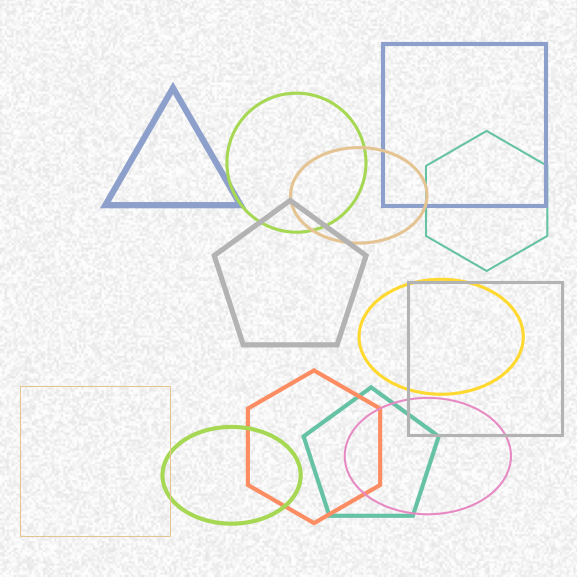[{"shape": "pentagon", "thickness": 2, "radius": 0.61, "center": [0.643, 0.205]}, {"shape": "hexagon", "thickness": 1, "radius": 0.61, "center": [0.843, 0.651]}, {"shape": "hexagon", "thickness": 2, "radius": 0.66, "center": [0.544, 0.226]}, {"shape": "triangle", "thickness": 3, "radius": 0.68, "center": [0.3, 0.712]}, {"shape": "square", "thickness": 2, "radius": 0.7, "center": [0.804, 0.783]}, {"shape": "oval", "thickness": 1, "radius": 0.72, "center": [0.741, 0.209]}, {"shape": "oval", "thickness": 2, "radius": 0.6, "center": [0.401, 0.176]}, {"shape": "circle", "thickness": 1.5, "radius": 0.6, "center": [0.513, 0.717]}, {"shape": "oval", "thickness": 1.5, "radius": 0.71, "center": [0.764, 0.416]}, {"shape": "oval", "thickness": 1.5, "radius": 0.59, "center": [0.621, 0.661]}, {"shape": "square", "thickness": 0.5, "radius": 0.65, "center": [0.164, 0.201]}, {"shape": "pentagon", "thickness": 2.5, "radius": 0.69, "center": [0.502, 0.514]}, {"shape": "square", "thickness": 1.5, "radius": 0.66, "center": [0.84, 0.378]}]